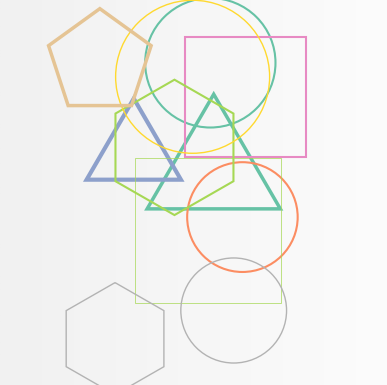[{"shape": "circle", "thickness": 1.5, "radius": 0.84, "center": [0.543, 0.837]}, {"shape": "triangle", "thickness": 2.5, "radius": 0.99, "center": [0.552, 0.557]}, {"shape": "circle", "thickness": 1.5, "radius": 0.71, "center": [0.626, 0.436]}, {"shape": "triangle", "thickness": 3, "radius": 0.7, "center": [0.345, 0.604]}, {"shape": "square", "thickness": 1.5, "radius": 0.78, "center": [0.633, 0.749]}, {"shape": "square", "thickness": 0.5, "radius": 0.94, "center": [0.536, 0.401]}, {"shape": "hexagon", "thickness": 1.5, "radius": 0.88, "center": [0.45, 0.617]}, {"shape": "circle", "thickness": 1, "radius": 0.99, "center": [0.497, 0.801]}, {"shape": "pentagon", "thickness": 2.5, "radius": 0.7, "center": [0.258, 0.838]}, {"shape": "hexagon", "thickness": 1, "radius": 0.73, "center": [0.297, 0.12]}, {"shape": "circle", "thickness": 1, "radius": 0.68, "center": [0.603, 0.194]}]